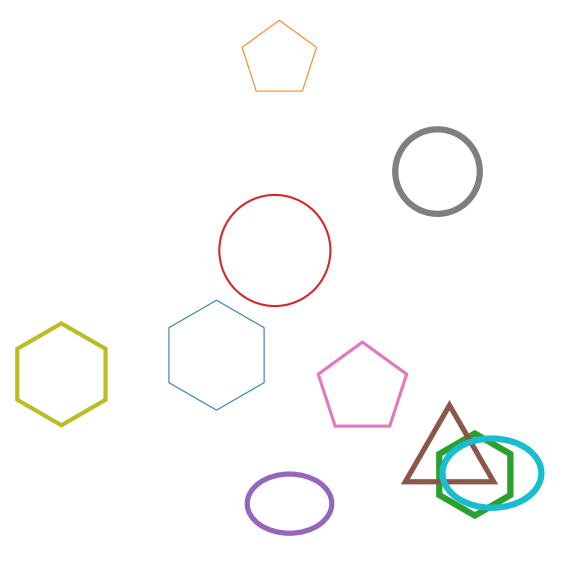[{"shape": "hexagon", "thickness": 0.5, "radius": 0.48, "center": [0.375, 0.384]}, {"shape": "pentagon", "thickness": 0.5, "radius": 0.34, "center": [0.484, 0.896]}, {"shape": "hexagon", "thickness": 3, "radius": 0.36, "center": [0.822, 0.177]}, {"shape": "circle", "thickness": 1, "radius": 0.48, "center": [0.476, 0.565]}, {"shape": "oval", "thickness": 2.5, "radius": 0.37, "center": [0.501, 0.127]}, {"shape": "triangle", "thickness": 2.5, "radius": 0.44, "center": [0.778, 0.209]}, {"shape": "pentagon", "thickness": 1.5, "radius": 0.4, "center": [0.628, 0.326]}, {"shape": "circle", "thickness": 3, "radius": 0.37, "center": [0.758, 0.702]}, {"shape": "hexagon", "thickness": 2, "radius": 0.44, "center": [0.106, 0.351]}, {"shape": "oval", "thickness": 3, "radius": 0.43, "center": [0.852, 0.18]}]